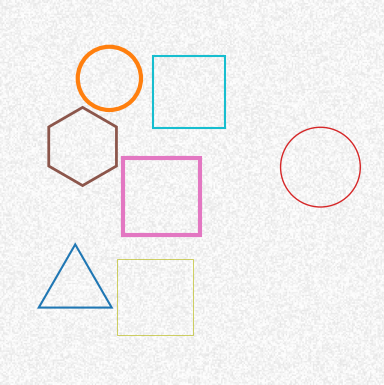[{"shape": "triangle", "thickness": 1.5, "radius": 0.55, "center": [0.195, 0.256]}, {"shape": "circle", "thickness": 3, "radius": 0.41, "center": [0.284, 0.796]}, {"shape": "circle", "thickness": 1, "radius": 0.52, "center": [0.832, 0.566]}, {"shape": "hexagon", "thickness": 2, "radius": 0.51, "center": [0.215, 0.62]}, {"shape": "square", "thickness": 3, "radius": 0.5, "center": [0.42, 0.489]}, {"shape": "square", "thickness": 0.5, "radius": 0.49, "center": [0.402, 0.229]}, {"shape": "square", "thickness": 1.5, "radius": 0.47, "center": [0.491, 0.762]}]